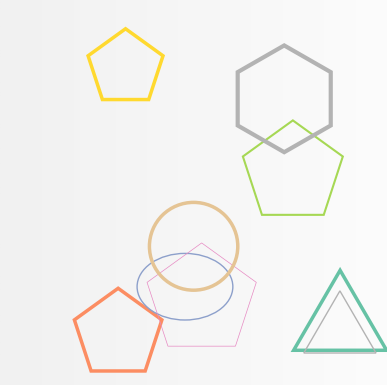[{"shape": "triangle", "thickness": 2.5, "radius": 0.69, "center": [0.878, 0.159]}, {"shape": "pentagon", "thickness": 2.5, "radius": 0.59, "center": [0.305, 0.132]}, {"shape": "oval", "thickness": 1, "radius": 0.62, "center": [0.477, 0.255]}, {"shape": "pentagon", "thickness": 0.5, "radius": 0.74, "center": [0.52, 0.221]}, {"shape": "pentagon", "thickness": 1.5, "radius": 0.68, "center": [0.756, 0.552]}, {"shape": "pentagon", "thickness": 2.5, "radius": 0.51, "center": [0.324, 0.824]}, {"shape": "circle", "thickness": 2.5, "radius": 0.57, "center": [0.5, 0.36]}, {"shape": "triangle", "thickness": 1, "radius": 0.54, "center": [0.877, 0.137]}, {"shape": "hexagon", "thickness": 3, "radius": 0.69, "center": [0.733, 0.743]}]